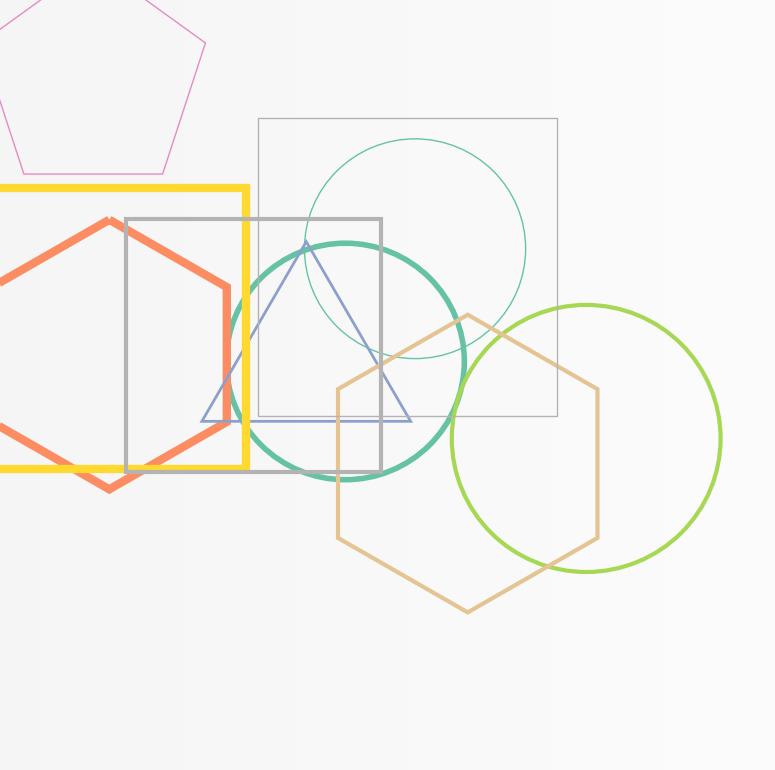[{"shape": "circle", "thickness": 0.5, "radius": 0.71, "center": [0.536, 0.677]}, {"shape": "circle", "thickness": 2, "radius": 0.77, "center": [0.446, 0.531]}, {"shape": "hexagon", "thickness": 3, "radius": 0.88, "center": [0.141, 0.54]}, {"shape": "triangle", "thickness": 1, "radius": 0.78, "center": [0.395, 0.531]}, {"shape": "pentagon", "thickness": 0.5, "radius": 0.76, "center": [0.12, 0.897]}, {"shape": "circle", "thickness": 1.5, "radius": 0.87, "center": [0.756, 0.431]}, {"shape": "square", "thickness": 3, "radius": 0.91, "center": [0.135, 0.574]}, {"shape": "hexagon", "thickness": 1.5, "radius": 0.97, "center": [0.604, 0.398]}, {"shape": "square", "thickness": 0.5, "radius": 0.97, "center": [0.526, 0.654]}, {"shape": "square", "thickness": 1.5, "radius": 0.82, "center": [0.327, 0.551]}]